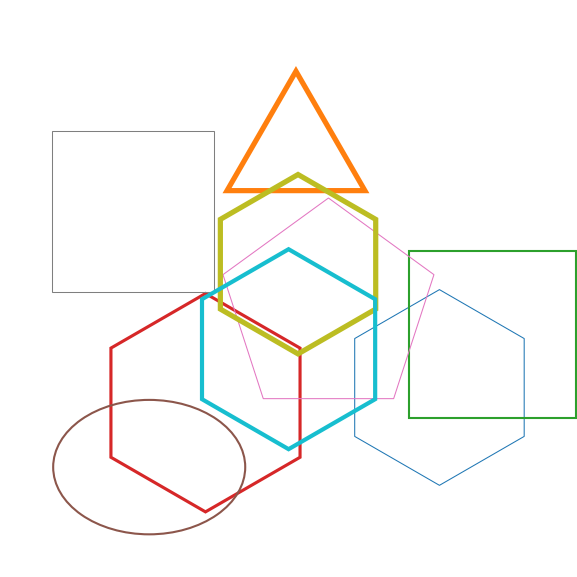[{"shape": "hexagon", "thickness": 0.5, "radius": 0.85, "center": [0.761, 0.328]}, {"shape": "triangle", "thickness": 2.5, "radius": 0.69, "center": [0.512, 0.738]}, {"shape": "square", "thickness": 1, "radius": 0.72, "center": [0.853, 0.421]}, {"shape": "hexagon", "thickness": 1.5, "radius": 0.95, "center": [0.356, 0.302]}, {"shape": "oval", "thickness": 1, "radius": 0.83, "center": [0.258, 0.19]}, {"shape": "pentagon", "thickness": 0.5, "radius": 0.96, "center": [0.569, 0.464]}, {"shape": "square", "thickness": 0.5, "radius": 0.7, "center": [0.231, 0.633]}, {"shape": "hexagon", "thickness": 2.5, "radius": 0.78, "center": [0.516, 0.542]}, {"shape": "hexagon", "thickness": 2, "radius": 0.87, "center": [0.5, 0.394]}]